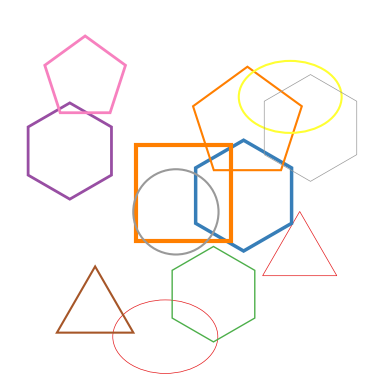[{"shape": "triangle", "thickness": 0.5, "radius": 0.56, "center": [0.778, 0.34]}, {"shape": "oval", "thickness": 0.5, "radius": 0.68, "center": [0.429, 0.126]}, {"shape": "hexagon", "thickness": 2.5, "radius": 0.72, "center": [0.633, 0.492]}, {"shape": "hexagon", "thickness": 1, "radius": 0.62, "center": [0.554, 0.236]}, {"shape": "hexagon", "thickness": 2, "radius": 0.62, "center": [0.181, 0.608]}, {"shape": "pentagon", "thickness": 1.5, "radius": 0.74, "center": [0.643, 0.678]}, {"shape": "square", "thickness": 3, "radius": 0.62, "center": [0.477, 0.499]}, {"shape": "oval", "thickness": 1.5, "radius": 0.67, "center": [0.754, 0.748]}, {"shape": "triangle", "thickness": 1.5, "radius": 0.57, "center": [0.247, 0.193]}, {"shape": "pentagon", "thickness": 2, "radius": 0.55, "center": [0.221, 0.796]}, {"shape": "hexagon", "thickness": 0.5, "radius": 0.69, "center": [0.806, 0.668]}, {"shape": "circle", "thickness": 1.5, "radius": 0.55, "center": [0.457, 0.45]}]